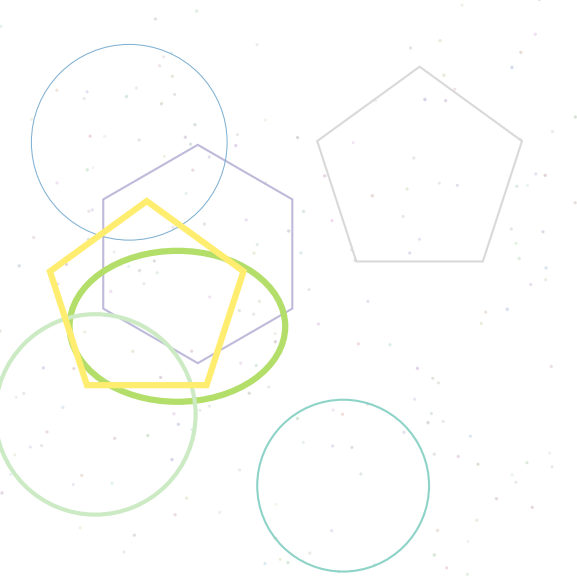[{"shape": "circle", "thickness": 1, "radius": 0.74, "center": [0.594, 0.158]}, {"shape": "hexagon", "thickness": 1, "radius": 0.95, "center": [0.342, 0.559]}, {"shape": "circle", "thickness": 0.5, "radius": 0.85, "center": [0.224, 0.753]}, {"shape": "oval", "thickness": 3, "radius": 0.93, "center": [0.307, 0.434]}, {"shape": "pentagon", "thickness": 1, "radius": 0.93, "center": [0.727, 0.697]}, {"shape": "circle", "thickness": 2, "radius": 0.87, "center": [0.165, 0.282]}, {"shape": "pentagon", "thickness": 3, "radius": 0.88, "center": [0.254, 0.475]}]